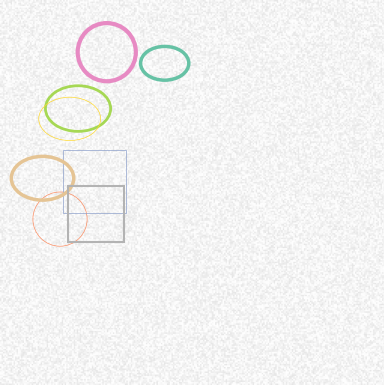[{"shape": "oval", "thickness": 2.5, "radius": 0.31, "center": [0.428, 0.836]}, {"shape": "circle", "thickness": 0.5, "radius": 0.35, "center": [0.156, 0.431]}, {"shape": "square", "thickness": 0.5, "radius": 0.41, "center": [0.245, 0.529]}, {"shape": "circle", "thickness": 3, "radius": 0.38, "center": [0.277, 0.865]}, {"shape": "oval", "thickness": 2, "radius": 0.42, "center": [0.203, 0.718]}, {"shape": "oval", "thickness": 0.5, "radius": 0.4, "center": [0.181, 0.691]}, {"shape": "oval", "thickness": 2.5, "radius": 0.41, "center": [0.11, 0.537]}, {"shape": "square", "thickness": 1.5, "radius": 0.36, "center": [0.248, 0.445]}]